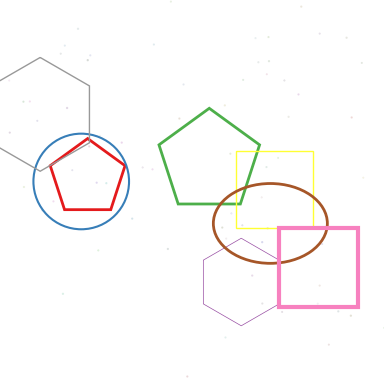[{"shape": "pentagon", "thickness": 2, "radius": 0.51, "center": [0.228, 0.538]}, {"shape": "circle", "thickness": 1.5, "radius": 0.62, "center": [0.211, 0.529]}, {"shape": "pentagon", "thickness": 2, "radius": 0.69, "center": [0.544, 0.581]}, {"shape": "hexagon", "thickness": 0.5, "radius": 0.57, "center": [0.627, 0.267]}, {"shape": "square", "thickness": 1, "radius": 0.5, "center": [0.713, 0.508]}, {"shape": "oval", "thickness": 2, "radius": 0.74, "center": [0.702, 0.42]}, {"shape": "square", "thickness": 3, "radius": 0.51, "center": [0.827, 0.305]}, {"shape": "hexagon", "thickness": 1, "radius": 0.74, "center": [0.104, 0.703]}]